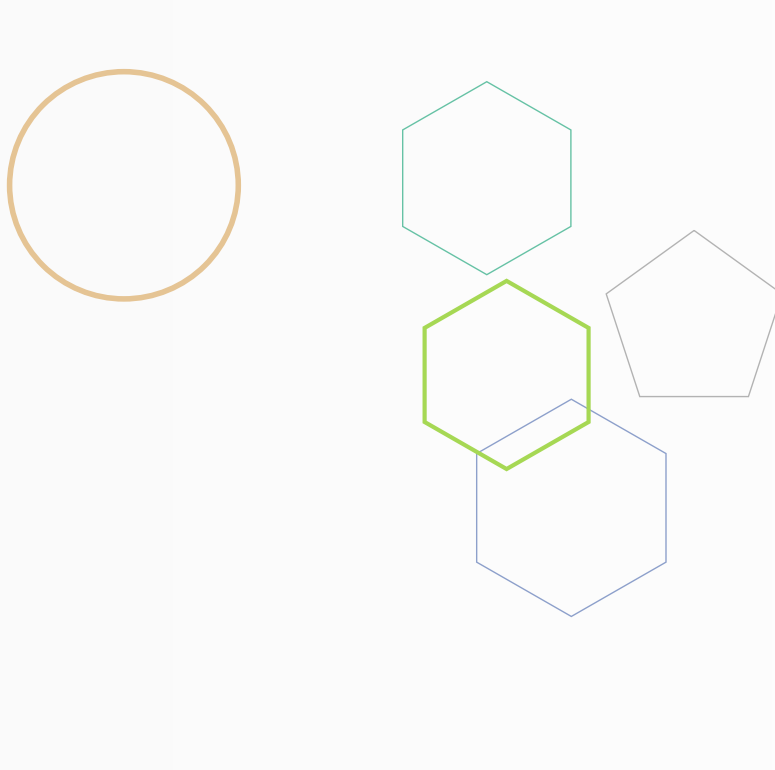[{"shape": "hexagon", "thickness": 0.5, "radius": 0.63, "center": [0.628, 0.769]}, {"shape": "hexagon", "thickness": 0.5, "radius": 0.71, "center": [0.737, 0.34]}, {"shape": "hexagon", "thickness": 1.5, "radius": 0.61, "center": [0.654, 0.513]}, {"shape": "circle", "thickness": 2, "radius": 0.74, "center": [0.16, 0.759]}, {"shape": "pentagon", "thickness": 0.5, "radius": 0.6, "center": [0.896, 0.581]}]